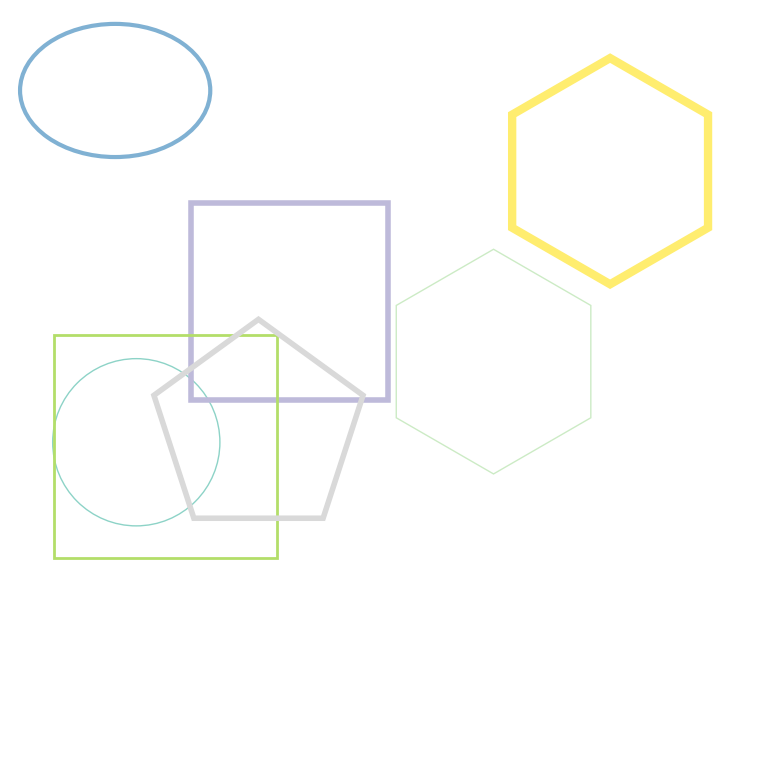[{"shape": "circle", "thickness": 0.5, "radius": 0.54, "center": [0.177, 0.426]}, {"shape": "square", "thickness": 2, "radius": 0.64, "center": [0.376, 0.608]}, {"shape": "oval", "thickness": 1.5, "radius": 0.62, "center": [0.15, 0.883]}, {"shape": "square", "thickness": 1, "radius": 0.73, "center": [0.215, 0.42]}, {"shape": "pentagon", "thickness": 2, "radius": 0.71, "center": [0.336, 0.442]}, {"shape": "hexagon", "thickness": 0.5, "radius": 0.73, "center": [0.641, 0.53]}, {"shape": "hexagon", "thickness": 3, "radius": 0.73, "center": [0.792, 0.778]}]